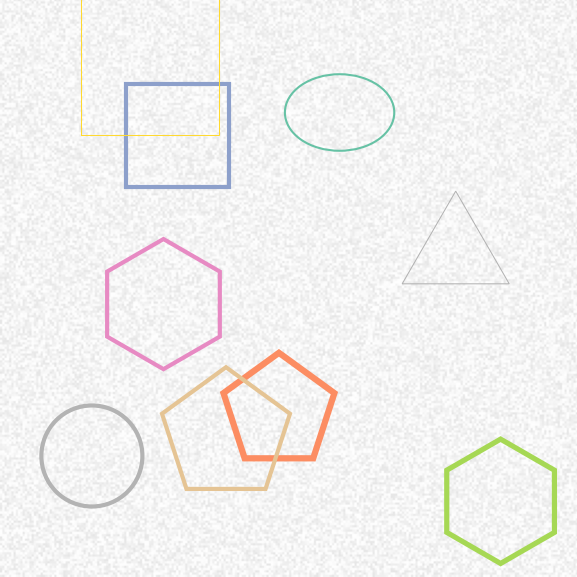[{"shape": "oval", "thickness": 1, "radius": 0.47, "center": [0.588, 0.804]}, {"shape": "pentagon", "thickness": 3, "radius": 0.5, "center": [0.483, 0.287]}, {"shape": "square", "thickness": 2, "radius": 0.45, "center": [0.308, 0.764]}, {"shape": "hexagon", "thickness": 2, "radius": 0.56, "center": [0.283, 0.473]}, {"shape": "hexagon", "thickness": 2.5, "radius": 0.54, "center": [0.867, 0.131]}, {"shape": "square", "thickness": 0.5, "radius": 0.6, "center": [0.26, 0.885]}, {"shape": "pentagon", "thickness": 2, "radius": 0.58, "center": [0.391, 0.247]}, {"shape": "triangle", "thickness": 0.5, "radius": 0.53, "center": [0.789, 0.561]}, {"shape": "circle", "thickness": 2, "radius": 0.44, "center": [0.159, 0.21]}]